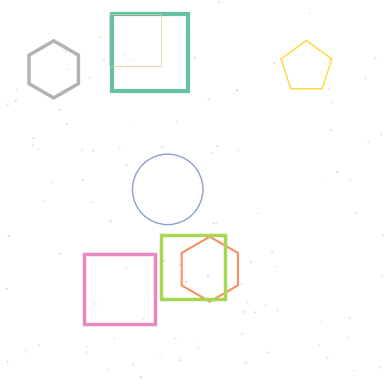[{"shape": "square", "thickness": 3, "radius": 0.5, "center": [0.39, 0.863]}, {"shape": "hexagon", "thickness": 1.5, "radius": 0.42, "center": [0.545, 0.301]}, {"shape": "circle", "thickness": 1, "radius": 0.46, "center": [0.436, 0.508]}, {"shape": "square", "thickness": 2.5, "radius": 0.46, "center": [0.31, 0.25]}, {"shape": "square", "thickness": 2.5, "radius": 0.42, "center": [0.501, 0.307]}, {"shape": "pentagon", "thickness": 1, "radius": 0.35, "center": [0.796, 0.825]}, {"shape": "square", "thickness": 0.5, "radius": 0.34, "center": [0.349, 0.895]}, {"shape": "hexagon", "thickness": 2.5, "radius": 0.37, "center": [0.14, 0.82]}]